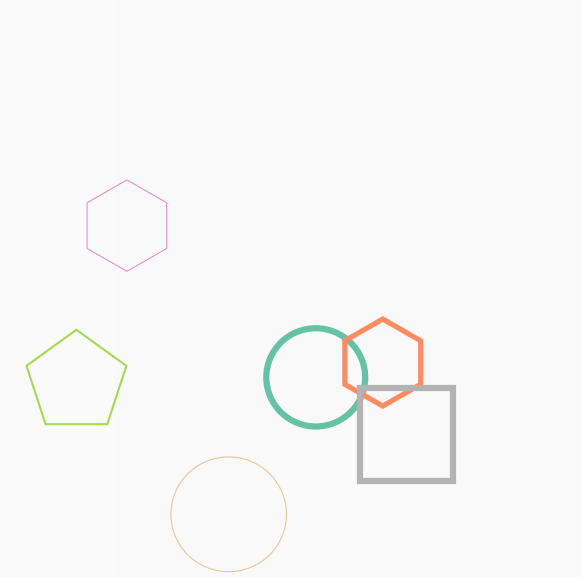[{"shape": "circle", "thickness": 3, "radius": 0.43, "center": [0.543, 0.346]}, {"shape": "hexagon", "thickness": 2.5, "radius": 0.38, "center": [0.659, 0.371]}, {"shape": "hexagon", "thickness": 0.5, "radius": 0.4, "center": [0.218, 0.608]}, {"shape": "pentagon", "thickness": 1, "radius": 0.45, "center": [0.131, 0.338]}, {"shape": "circle", "thickness": 0.5, "radius": 0.5, "center": [0.393, 0.109]}, {"shape": "square", "thickness": 3, "radius": 0.4, "center": [0.7, 0.247]}]